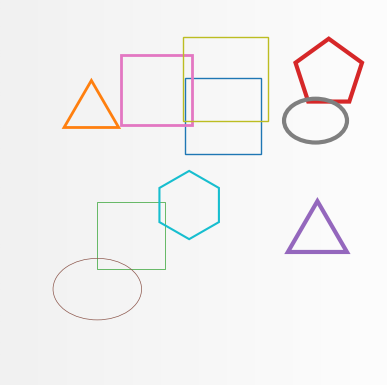[{"shape": "square", "thickness": 1, "radius": 0.49, "center": [0.575, 0.699]}, {"shape": "triangle", "thickness": 2, "radius": 0.41, "center": [0.236, 0.71]}, {"shape": "square", "thickness": 0.5, "radius": 0.44, "center": [0.339, 0.389]}, {"shape": "pentagon", "thickness": 3, "radius": 0.45, "center": [0.848, 0.809]}, {"shape": "triangle", "thickness": 3, "radius": 0.44, "center": [0.819, 0.39]}, {"shape": "oval", "thickness": 0.5, "radius": 0.57, "center": [0.251, 0.249]}, {"shape": "square", "thickness": 2, "radius": 0.45, "center": [0.404, 0.766]}, {"shape": "oval", "thickness": 3, "radius": 0.41, "center": [0.814, 0.687]}, {"shape": "square", "thickness": 1, "radius": 0.54, "center": [0.582, 0.795]}, {"shape": "hexagon", "thickness": 1.5, "radius": 0.44, "center": [0.488, 0.467]}]